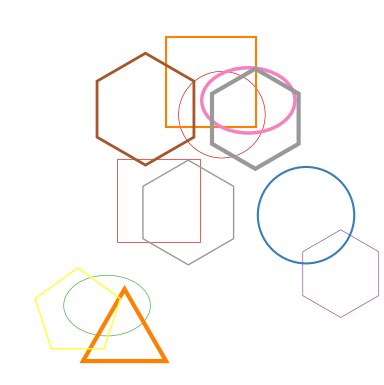[{"shape": "circle", "thickness": 0.5, "radius": 0.56, "center": [0.576, 0.702]}, {"shape": "square", "thickness": 0.5, "radius": 0.54, "center": [0.412, 0.479]}, {"shape": "circle", "thickness": 1.5, "radius": 0.63, "center": [0.795, 0.441]}, {"shape": "oval", "thickness": 0.5, "radius": 0.56, "center": [0.278, 0.206]}, {"shape": "hexagon", "thickness": 0.5, "radius": 0.57, "center": [0.885, 0.289]}, {"shape": "triangle", "thickness": 3, "radius": 0.62, "center": [0.323, 0.124]}, {"shape": "square", "thickness": 1.5, "radius": 0.58, "center": [0.548, 0.787]}, {"shape": "pentagon", "thickness": 1, "radius": 0.58, "center": [0.202, 0.188]}, {"shape": "hexagon", "thickness": 2, "radius": 0.73, "center": [0.378, 0.716]}, {"shape": "oval", "thickness": 2.5, "radius": 0.61, "center": [0.645, 0.739]}, {"shape": "hexagon", "thickness": 1, "radius": 0.68, "center": [0.489, 0.448]}, {"shape": "hexagon", "thickness": 3, "radius": 0.65, "center": [0.663, 0.692]}]